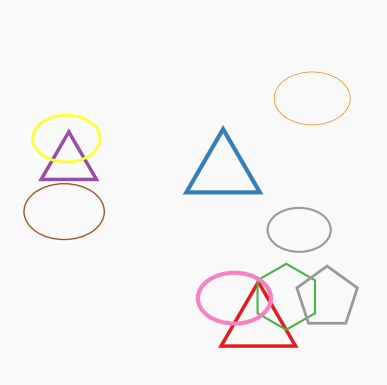[{"shape": "triangle", "thickness": 2.5, "radius": 0.56, "center": [0.667, 0.157]}, {"shape": "triangle", "thickness": 3, "radius": 0.55, "center": [0.576, 0.555]}, {"shape": "hexagon", "thickness": 1.5, "radius": 0.43, "center": [0.739, 0.229]}, {"shape": "triangle", "thickness": 2.5, "radius": 0.41, "center": [0.178, 0.575]}, {"shape": "oval", "thickness": 0.5, "radius": 0.49, "center": [0.806, 0.744]}, {"shape": "oval", "thickness": 2, "radius": 0.44, "center": [0.171, 0.64]}, {"shape": "oval", "thickness": 1, "radius": 0.52, "center": [0.166, 0.45]}, {"shape": "oval", "thickness": 3, "radius": 0.47, "center": [0.605, 0.225]}, {"shape": "oval", "thickness": 1.5, "radius": 0.41, "center": [0.772, 0.403]}, {"shape": "pentagon", "thickness": 2, "radius": 0.41, "center": [0.844, 0.227]}]